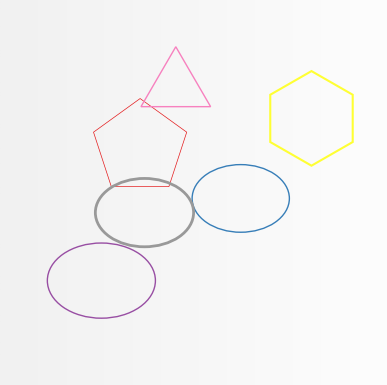[{"shape": "pentagon", "thickness": 0.5, "radius": 0.63, "center": [0.362, 0.618]}, {"shape": "oval", "thickness": 1, "radius": 0.63, "center": [0.621, 0.485]}, {"shape": "oval", "thickness": 1, "radius": 0.7, "center": [0.262, 0.271]}, {"shape": "hexagon", "thickness": 1.5, "radius": 0.61, "center": [0.804, 0.692]}, {"shape": "triangle", "thickness": 1, "radius": 0.52, "center": [0.454, 0.775]}, {"shape": "oval", "thickness": 2, "radius": 0.63, "center": [0.373, 0.448]}]